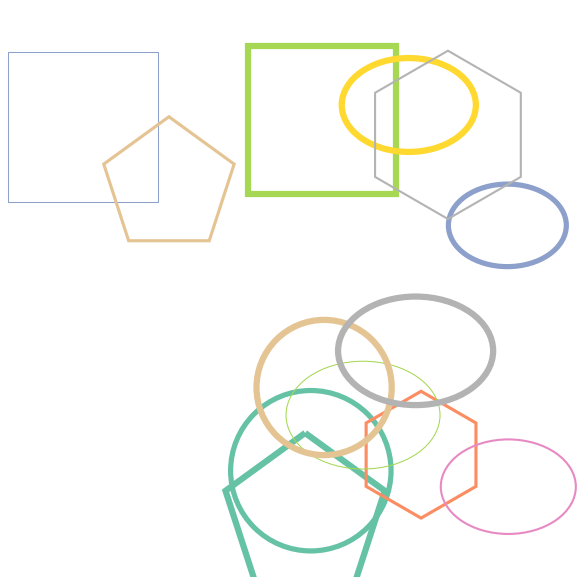[{"shape": "circle", "thickness": 2.5, "radius": 0.69, "center": [0.538, 0.184]}, {"shape": "pentagon", "thickness": 3, "radius": 0.72, "center": [0.528, 0.104]}, {"shape": "hexagon", "thickness": 1.5, "radius": 0.55, "center": [0.729, 0.212]}, {"shape": "oval", "thickness": 2.5, "radius": 0.51, "center": [0.879, 0.609]}, {"shape": "square", "thickness": 0.5, "radius": 0.65, "center": [0.143, 0.779]}, {"shape": "oval", "thickness": 1, "radius": 0.58, "center": [0.88, 0.156]}, {"shape": "square", "thickness": 3, "radius": 0.64, "center": [0.558, 0.792]}, {"shape": "oval", "thickness": 0.5, "radius": 0.67, "center": [0.629, 0.28]}, {"shape": "oval", "thickness": 3, "radius": 0.58, "center": [0.708, 0.817]}, {"shape": "circle", "thickness": 3, "radius": 0.59, "center": [0.561, 0.328]}, {"shape": "pentagon", "thickness": 1.5, "radius": 0.59, "center": [0.293, 0.678]}, {"shape": "hexagon", "thickness": 1, "radius": 0.73, "center": [0.776, 0.766]}, {"shape": "oval", "thickness": 3, "radius": 0.67, "center": [0.72, 0.392]}]